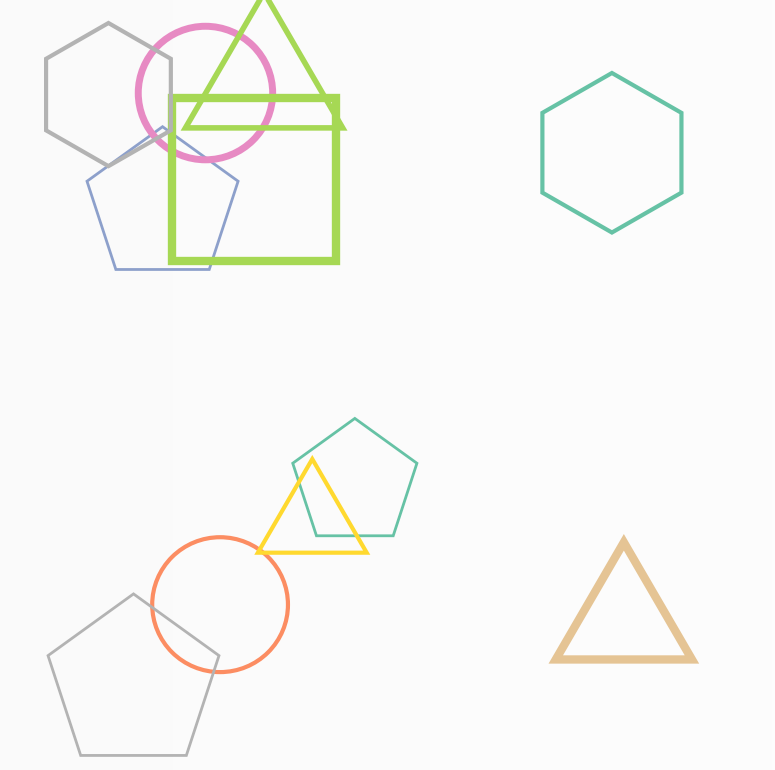[{"shape": "pentagon", "thickness": 1, "radius": 0.42, "center": [0.458, 0.372]}, {"shape": "hexagon", "thickness": 1.5, "radius": 0.52, "center": [0.79, 0.802]}, {"shape": "circle", "thickness": 1.5, "radius": 0.44, "center": [0.284, 0.215]}, {"shape": "pentagon", "thickness": 1, "radius": 0.51, "center": [0.21, 0.733]}, {"shape": "circle", "thickness": 2.5, "radius": 0.43, "center": [0.265, 0.879]}, {"shape": "square", "thickness": 3, "radius": 0.53, "center": [0.327, 0.766]}, {"shape": "triangle", "thickness": 2, "radius": 0.59, "center": [0.341, 0.892]}, {"shape": "triangle", "thickness": 1.5, "radius": 0.41, "center": [0.403, 0.323]}, {"shape": "triangle", "thickness": 3, "radius": 0.51, "center": [0.805, 0.194]}, {"shape": "pentagon", "thickness": 1, "radius": 0.58, "center": [0.172, 0.113]}, {"shape": "hexagon", "thickness": 1.5, "radius": 0.46, "center": [0.14, 0.877]}]